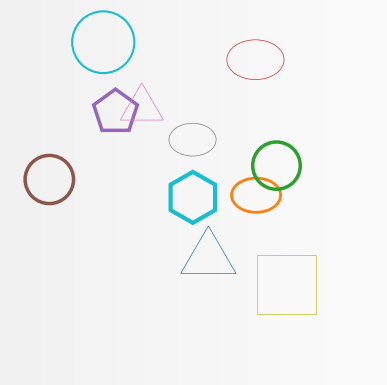[{"shape": "triangle", "thickness": 0.5, "radius": 0.41, "center": [0.538, 0.331]}, {"shape": "oval", "thickness": 2, "radius": 0.32, "center": [0.661, 0.493]}, {"shape": "circle", "thickness": 2.5, "radius": 0.31, "center": [0.713, 0.57]}, {"shape": "oval", "thickness": 0.5, "radius": 0.37, "center": [0.659, 0.845]}, {"shape": "pentagon", "thickness": 2.5, "radius": 0.3, "center": [0.298, 0.709]}, {"shape": "circle", "thickness": 2.5, "radius": 0.31, "center": [0.127, 0.534]}, {"shape": "triangle", "thickness": 0.5, "radius": 0.32, "center": [0.366, 0.72]}, {"shape": "oval", "thickness": 0.5, "radius": 0.3, "center": [0.497, 0.637]}, {"shape": "square", "thickness": 0.5, "radius": 0.38, "center": [0.74, 0.261]}, {"shape": "hexagon", "thickness": 3, "radius": 0.33, "center": [0.498, 0.487]}, {"shape": "circle", "thickness": 1.5, "radius": 0.4, "center": [0.266, 0.89]}]